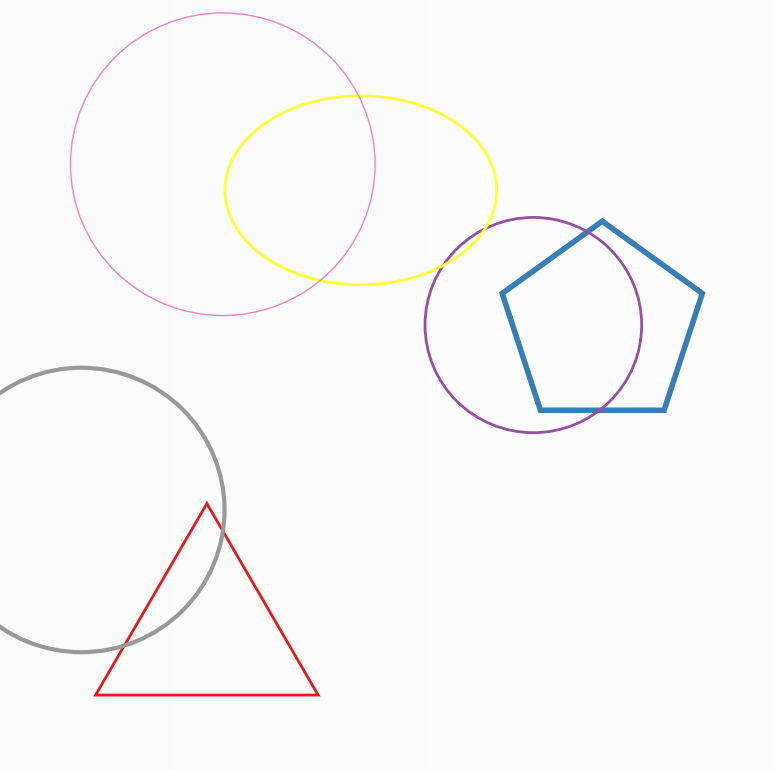[{"shape": "triangle", "thickness": 1, "radius": 0.83, "center": [0.267, 0.18]}, {"shape": "pentagon", "thickness": 2, "radius": 0.68, "center": [0.777, 0.577]}, {"shape": "circle", "thickness": 1, "radius": 0.7, "center": [0.688, 0.578]}, {"shape": "oval", "thickness": 1, "radius": 0.88, "center": [0.466, 0.753]}, {"shape": "circle", "thickness": 0.5, "radius": 0.98, "center": [0.287, 0.787]}, {"shape": "circle", "thickness": 1.5, "radius": 0.92, "center": [0.105, 0.338]}]